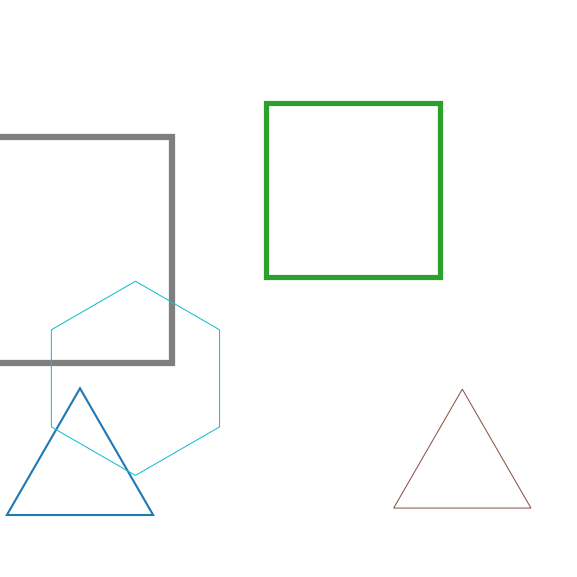[{"shape": "triangle", "thickness": 1, "radius": 0.73, "center": [0.139, 0.18]}, {"shape": "square", "thickness": 2.5, "radius": 0.75, "center": [0.611, 0.67]}, {"shape": "triangle", "thickness": 0.5, "radius": 0.69, "center": [0.801, 0.188]}, {"shape": "square", "thickness": 3, "radius": 0.98, "center": [0.102, 0.566]}, {"shape": "hexagon", "thickness": 0.5, "radius": 0.84, "center": [0.235, 0.344]}]